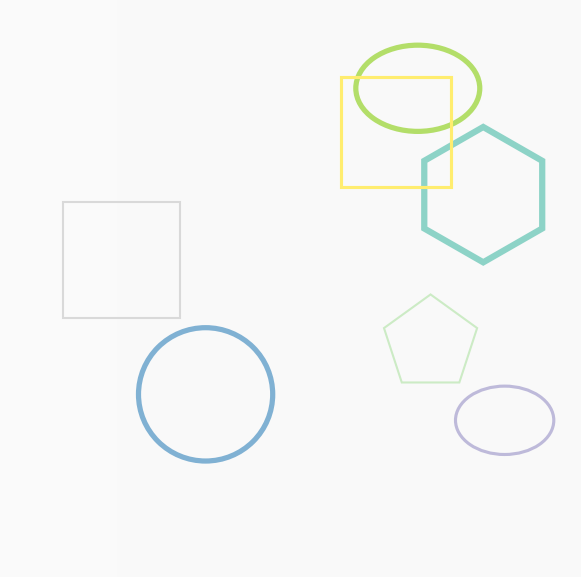[{"shape": "hexagon", "thickness": 3, "radius": 0.59, "center": [0.831, 0.662]}, {"shape": "oval", "thickness": 1.5, "radius": 0.42, "center": [0.868, 0.271]}, {"shape": "circle", "thickness": 2.5, "radius": 0.58, "center": [0.354, 0.316]}, {"shape": "oval", "thickness": 2.5, "radius": 0.53, "center": [0.719, 0.846]}, {"shape": "square", "thickness": 1, "radius": 0.5, "center": [0.21, 0.549]}, {"shape": "pentagon", "thickness": 1, "radius": 0.42, "center": [0.741, 0.405]}, {"shape": "square", "thickness": 1.5, "radius": 0.47, "center": [0.682, 0.771]}]